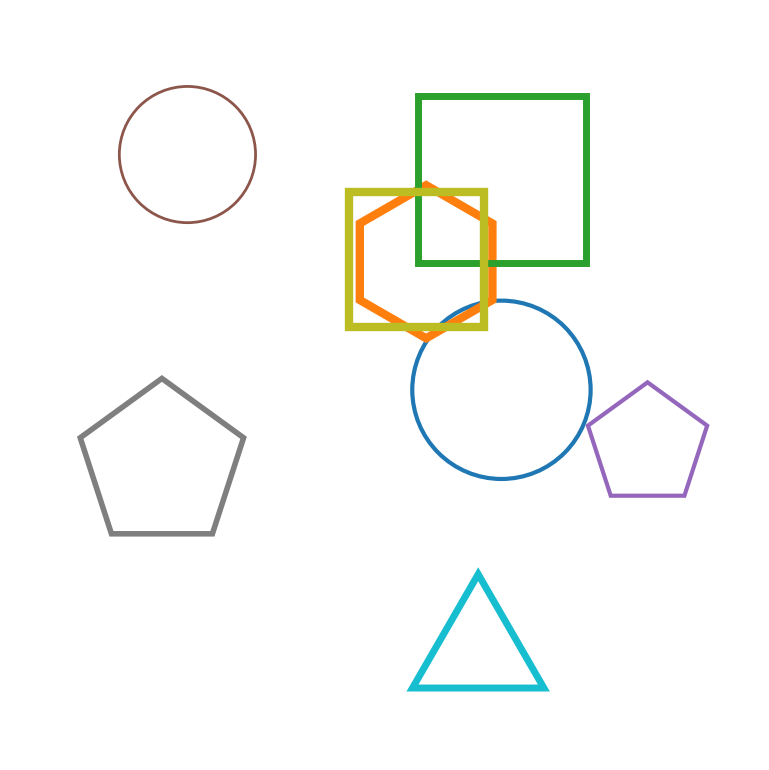[{"shape": "circle", "thickness": 1.5, "radius": 0.58, "center": [0.651, 0.494]}, {"shape": "hexagon", "thickness": 3, "radius": 0.5, "center": [0.553, 0.66]}, {"shape": "square", "thickness": 2.5, "radius": 0.54, "center": [0.652, 0.767]}, {"shape": "pentagon", "thickness": 1.5, "radius": 0.41, "center": [0.841, 0.422]}, {"shape": "circle", "thickness": 1, "radius": 0.44, "center": [0.243, 0.799]}, {"shape": "pentagon", "thickness": 2, "radius": 0.56, "center": [0.21, 0.397]}, {"shape": "square", "thickness": 3, "radius": 0.44, "center": [0.541, 0.663]}, {"shape": "triangle", "thickness": 2.5, "radius": 0.49, "center": [0.621, 0.156]}]